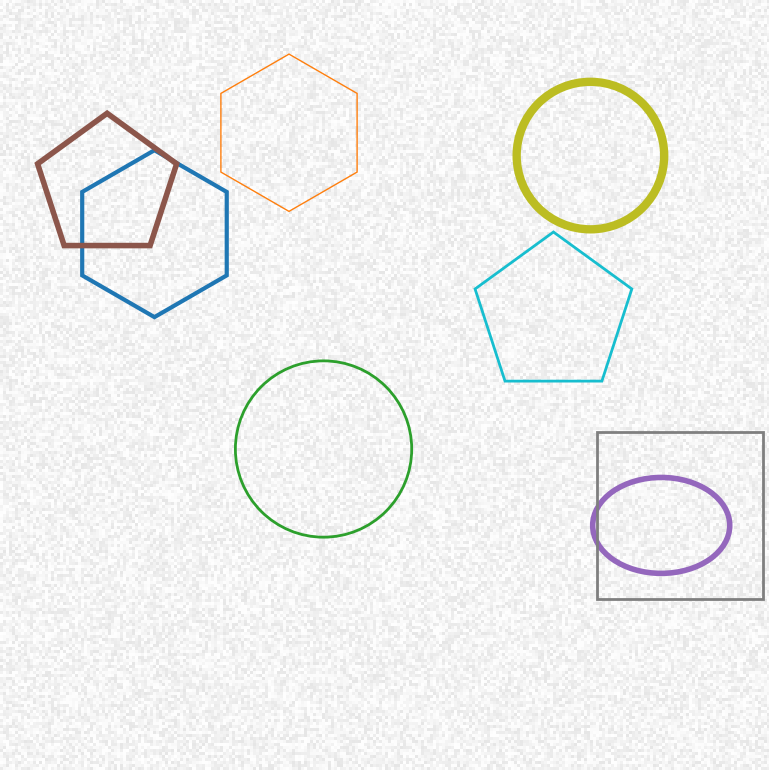[{"shape": "hexagon", "thickness": 1.5, "radius": 0.54, "center": [0.201, 0.697]}, {"shape": "hexagon", "thickness": 0.5, "radius": 0.51, "center": [0.375, 0.828]}, {"shape": "circle", "thickness": 1, "radius": 0.57, "center": [0.42, 0.417]}, {"shape": "oval", "thickness": 2, "radius": 0.44, "center": [0.859, 0.318]}, {"shape": "pentagon", "thickness": 2, "radius": 0.47, "center": [0.139, 0.758]}, {"shape": "square", "thickness": 1, "radius": 0.54, "center": [0.883, 0.33]}, {"shape": "circle", "thickness": 3, "radius": 0.48, "center": [0.767, 0.798]}, {"shape": "pentagon", "thickness": 1, "radius": 0.54, "center": [0.719, 0.592]}]